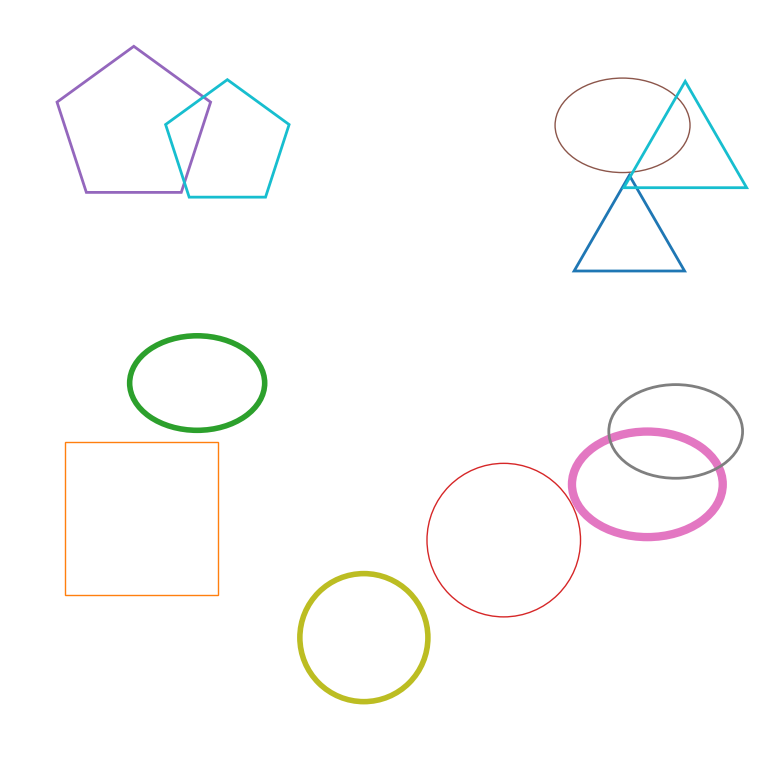[{"shape": "triangle", "thickness": 1, "radius": 0.41, "center": [0.817, 0.689]}, {"shape": "square", "thickness": 0.5, "radius": 0.5, "center": [0.184, 0.327]}, {"shape": "oval", "thickness": 2, "radius": 0.44, "center": [0.256, 0.503]}, {"shape": "circle", "thickness": 0.5, "radius": 0.5, "center": [0.654, 0.299]}, {"shape": "pentagon", "thickness": 1, "radius": 0.52, "center": [0.174, 0.835]}, {"shape": "oval", "thickness": 0.5, "radius": 0.44, "center": [0.809, 0.837]}, {"shape": "oval", "thickness": 3, "radius": 0.49, "center": [0.841, 0.371]}, {"shape": "oval", "thickness": 1, "radius": 0.43, "center": [0.878, 0.44]}, {"shape": "circle", "thickness": 2, "radius": 0.42, "center": [0.473, 0.172]}, {"shape": "triangle", "thickness": 1, "radius": 0.46, "center": [0.89, 0.802]}, {"shape": "pentagon", "thickness": 1, "radius": 0.42, "center": [0.295, 0.812]}]